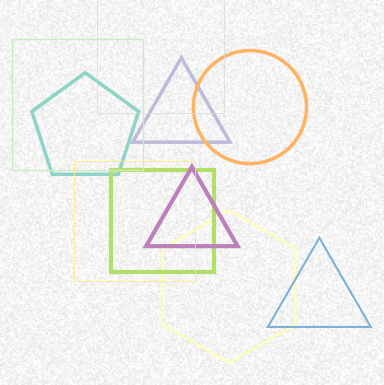[{"shape": "pentagon", "thickness": 2.5, "radius": 0.73, "center": [0.221, 0.665]}, {"shape": "hexagon", "thickness": 1.5, "radius": 0.99, "center": [0.595, 0.256]}, {"shape": "triangle", "thickness": 2.5, "radius": 0.73, "center": [0.471, 0.704]}, {"shape": "triangle", "thickness": 1.5, "radius": 0.77, "center": [0.83, 0.228]}, {"shape": "circle", "thickness": 2.5, "radius": 0.73, "center": [0.649, 0.722]}, {"shape": "square", "thickness": 3, "radius": 0.67, "center": [0.421, 0.426]}, {"shape": "square", "thickness": 0.5, "radius": 0.83, "center": [0.417, 0.872]}, {"shape": "triangle", "thickness": 3, "radius": 0.69, "center": [0.498, 0.429]}, {"shape": "square", "thickness": 1, "radius": 0.85, "center": [0.202, 0.729]}, {"shape": "square", "thickness": 0.5, "radius": 0.78, "center": [0.35, 0.426]}]